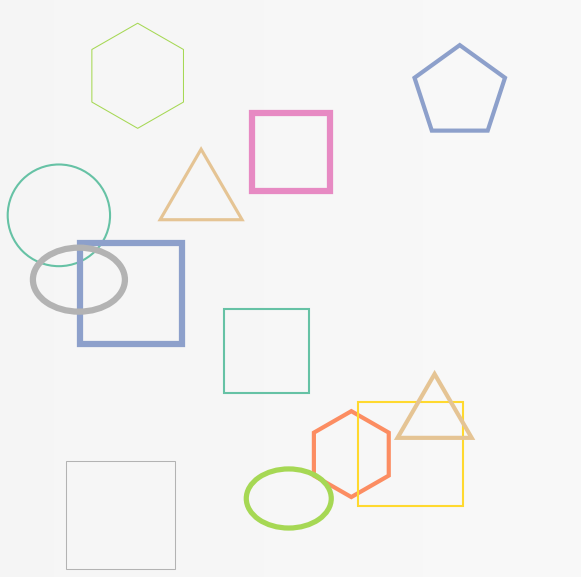[{"shape": "square", "thickness": 1, "radius": 0.37, "center": [0.458, 0.391]}, {"shape": "circle", "thickness": 1, "radius": 0.44, "center": [0.101, 0.626]}, {"shape": "hexagon", "thickness": 2, "radius": 0.37, "center": [0.604, 0.213]}, {"shape": "pentagon", "thickness": 2, "radius": 0.41, "center": [0.791, 0.839]}, {"shape": "square", "thickness": 3, "radius": 0.44, "center": [0.225, 0.491]}, {"shape": "square", "thickness": 3, "radius": 0.34, "center": [0.501, 0.736]}, {"shape": "hexagon", "thickness": 0.5, "radius": 0.46, "center": [0.237, 0.868]}, {"shape": "oval", "thickness": 2.5, "radius": 0.37, "center": [0.497, 0.136]}, {"shape": "square", "thickness": 1, "radius": 0.45, "center": [0.706, 0.213]}, {"shape": "triangle", "thickness": 1.5, "radius": 0.41, "center": [0.346, 0.659]}, {"shape": "triangle", "thickness": 2, "radius": 0.37, "center": [0.748, 0.278]}, {"shape": "oval", "thickness": 3, "radius": 0.4, "center": [0.136, 0.515]}, {"shape": "square", "thickness": 0.5, "radius": 0.47, "center": [0.207, 0.107]}]